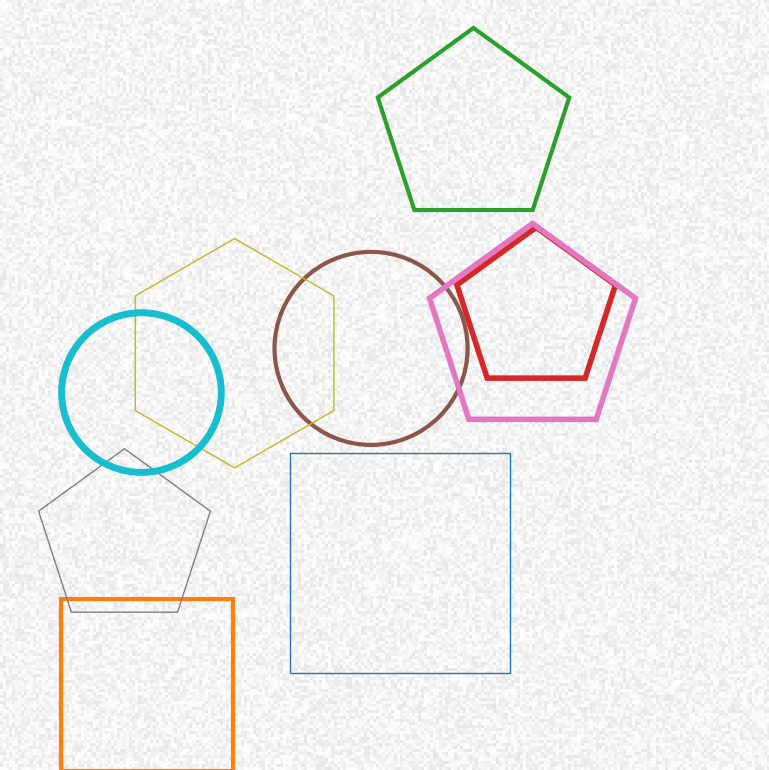[{"shape": "square", "thickness": 0.5, "radius": 0.71, "center": [0.519, 0.269]}, {"shape": "square", "thickness": 1.5, "radius": 0.56, "center": [0.191, 0.11]}, {"shape": "pentagon", "thickness": 1.5, "radius": 0.65, "center": [0.615, 0.833]}, {"shape": "pentagon", "thickness": 2, "radius": 0.54, "center": [0.696, 0.596]}, {"shape": "circle", "thickness": 1.5, "radius": 0.63, "center": [0.482, 0.548]}, {"shape": "pentagon", "thickness": 2, "radius": 0.7, "center": [0.692, 0.569]}, {"shape": "pentagon", "thickness": 0.5, "radius": 0.59, "center": [0.162, 0.3]}, {"shape": "hexagon", "thickness": 0.5, "radius": 0.74, "center": [0.305, 0.541]}, {"shape": "circle", "thickness": 2.5, "radius": 0.52, "center": [0.184, 0.49]}]